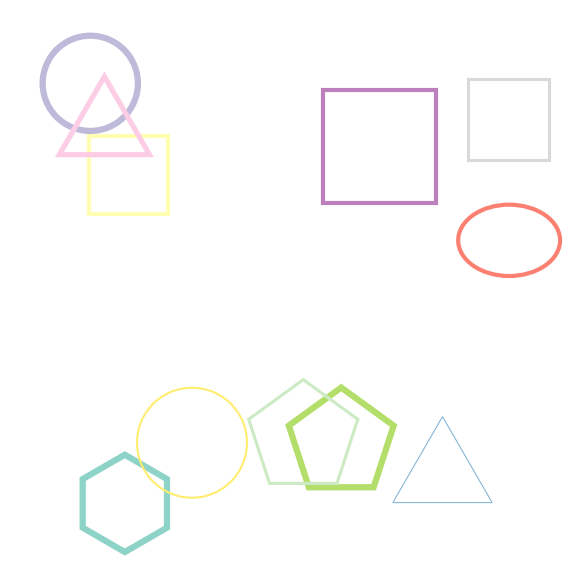[{"shape": "hexagon", "thickness": 3, "radius": 0.42, "center": [0.216, 0.127]}, {"shape": "square", "thickness": 2, "radius": 0.34, "center": [0.223, 0.696]}, {"shape": "circle", "thickness": 3, "radius": 0.41, "center": [0.156, 0.855]}, {"shape": "oval", "thickness": 2, "radius": 0.44, "center": [0.882, 0.583]}, {"shape": "triangle", "thickness": 0.5, "radius": 0.5, "center": [0.766, 0.178]}, {"shape": "pentagon", "thickness": 3, "radius": 0.48, "center": [0.591, 0.233]}, {"shape": "triangle", "thickness": 2.5, "radius": 0.45, "center": [0.181, 0.776]}, {"shape": "square", "thickness": 1.5, "radius": 0.35, "center": [0.881, 0.792]}, {"shape": "square", "thickness": 2, "radius": 0.49, "center": [0.657, 0.745]}, {"shape": "pentagon", "thickness": 1.5, "radius": 0.5, "center": [0.525, 0.242]}, {"shape": "circle", "thickness": 1, "radius": 0.48, "center": [0.332, 0.232]}]